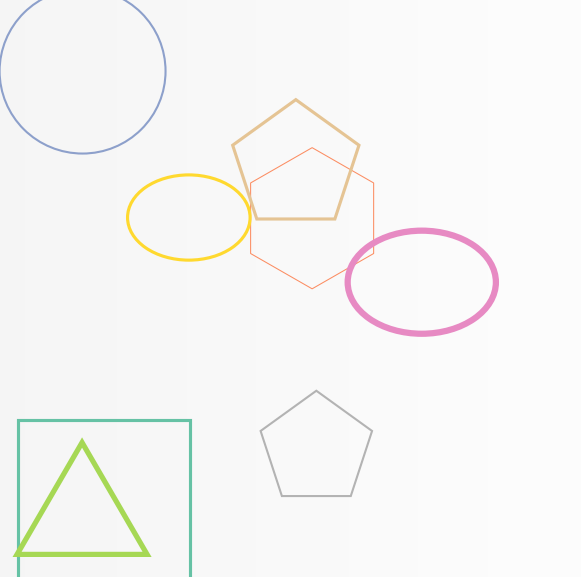[{"shape": "square", "thickness": 1.5, "radius": 0.74, "center": [0.179, 0.124]}, {"shape": "hexagon", "thickness": 0.5, "radius": 0.61, "center": [0.537, 0.621]}, {"shape": "circle", "thickness": 1, "radius": 0.71, "center": [0.142, 0.876]}, {"shape": "oval", "thickness": 3, "radius": 0.64, "center": [0.726, 0.51]}, {"shape": "triangle", "thickness": 2.5, "radius": 0.65, "center": [0.141, 0.104]}, {"shape": "oval", "thickness": 1.5, "radius": 0.53, "center": [0.325, 0.622]}, {"shape": "pentagon", "thickness": 1.5, "radius": 0.57, "center": [0.509, 0.712]}, {"shape": "pentagon", "thickness": 1, "radius": 0.5, "center": [0.544, 0.222]}]